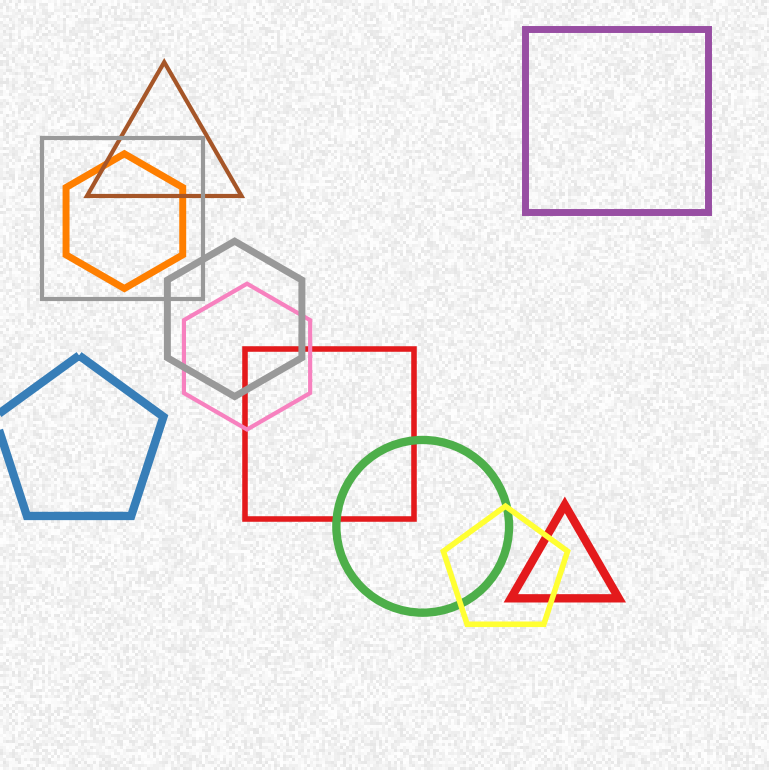[{"shape": "square", "thickness": 2, "radius": 0.55, "center": [0.428, 0.436]}, {"shape": "triangle", "thickness": 3, "radius": 0.4, "center": [0.734, 0.263]}, {"shape": "pentagon", "thickness": 3, "radius": 0.58, "center": [0.103, 0.423]}, {"shape": "circle", "thickness": 3, "radius": 0.56, "center": [0.549, 0.316]}, {"shape": "square", "thickness": 2.5, "radius": 0.59, "center": [0.8, 0.844]}, {"shape": "hexagon", "thickness": 2.5, "radius": 0.44, "center": [0.162, 0.713]}, {"shape": "pentagon", "thickness": 2, "radius": 0.42, "center": [0.656, 0.258]}, {"shape": "triangle", "thickness": 1.5, "radius": 0.58, "center": [0.213, 0.803]}, {"shape": "hexagon", "thickness": 1.5, "radius": 0.47, "center": [0.321, 0.537]}, {"shape": "hexagon", "thickness": 2.5, "radius": 0.5, "center": [0.305, 0.586]}, {"shape": "square", "thickness": 1.5, "radius": 0.52, "center": [0.159, 0.716]}]